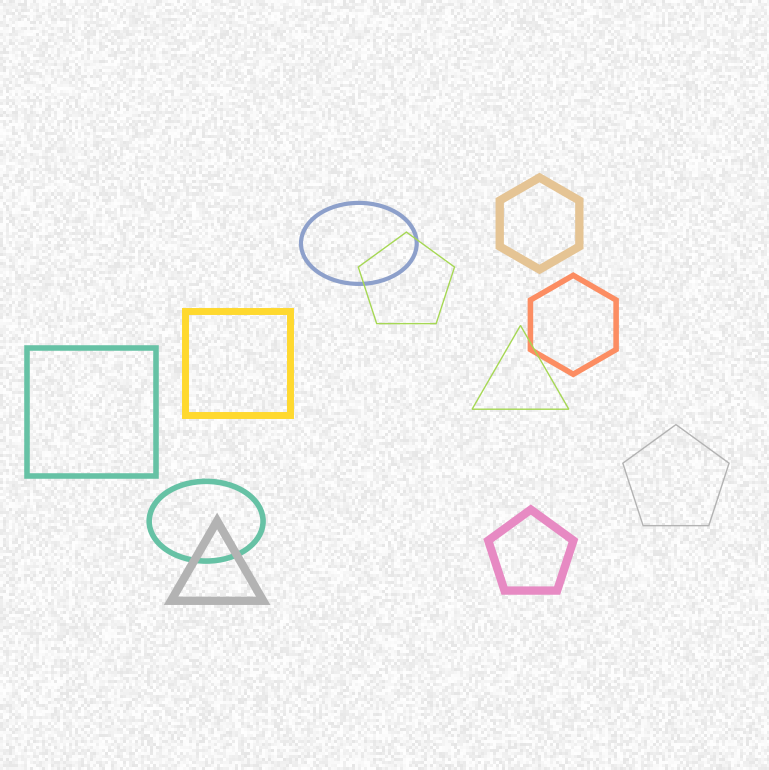[{"shape": "oval", "thickness": 2, "radius": 0.37, "center": [0.268, 0.323]}, {"shape": "square", "thickness": 2, "radius": 0.42, "center": [0.119, 0.465]}, {"shape": "hexagon", "thickness": 2, "radius": 0.32, "center": [0.744, 0.578]}, {"shape": "oval", "thickness": 1.5, "radius": 0.38, "center": [0.466, 0.684]}, {"shape": "pentagon", "thickness": 3, "radius": 0.29, "center": [0.689, 0.28]}, {"shape": "pentagon", "thickness": 0.5, "radius": 0.33, "center": [0.528, 0.633]}, {"shape": "triangle", "thickness": 0.5, "radius": 0.36, "center": [0.676, 0.505]}, {"shape": "square", "thickness": 2.5, "radius": 0.34, "center": [0.308, 0.528]}, {"shape": "hexagon", "thickness": 3, "radius": 0.3, "center": [0.701, 0.71]}, {"shape": "triangle", "thickness": 3, "radius": 0.35, "center": [0.282, 0.254]}, {"shape": "pentagon", "thickness": 0.5, "radius": 0.36, "center": [0.878, 0.376]}]